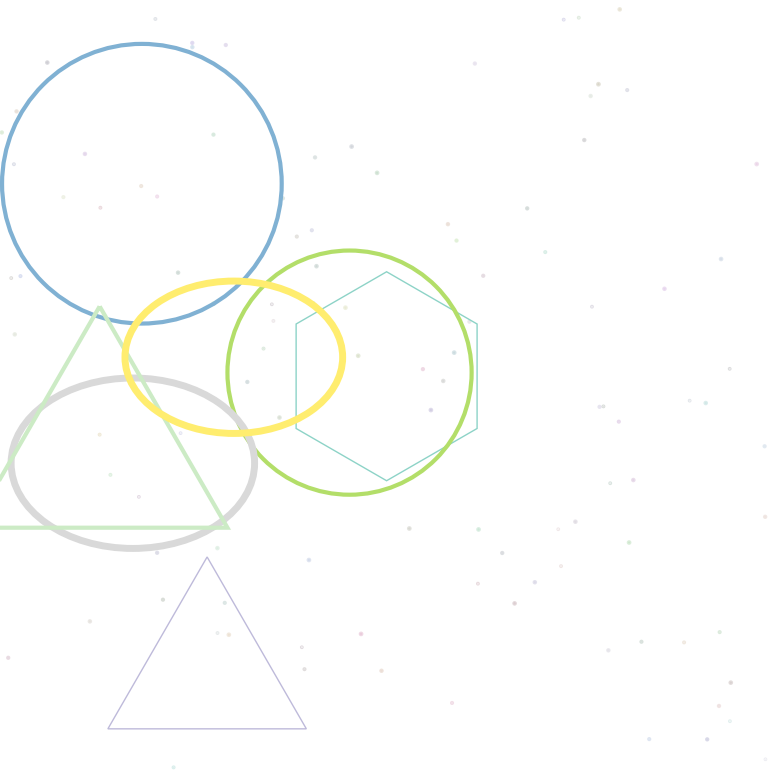[{"shape": "hexagon", "thickness": 0.5, "radius": 0.68, "center": [0.502, 0.511]}, {"shape": "triangle", "thickness": 0.5, "radius": 0.74, "center": [0.269, 0.128]}, {"shape": "circle", "thickness": 1.5, "radius": 0.91, "center": [0.184, 0.761]}, {"shape": "circle", "thickness": 1.5, "radius": 0.79, "center": [0.454, 0.516]}, {"shape": "oval", "thickness": 2.5, "radius": 0.79, "center": [0.173, 0.398]}, {"shape": "triangle", "thickness": 1.5, "radius": 0.96, "center": [0.129, 0.41]}, {"shape": "oval", "thickness": 2.5, "radius": 0.71, "center": [0.304, 0.536]}]